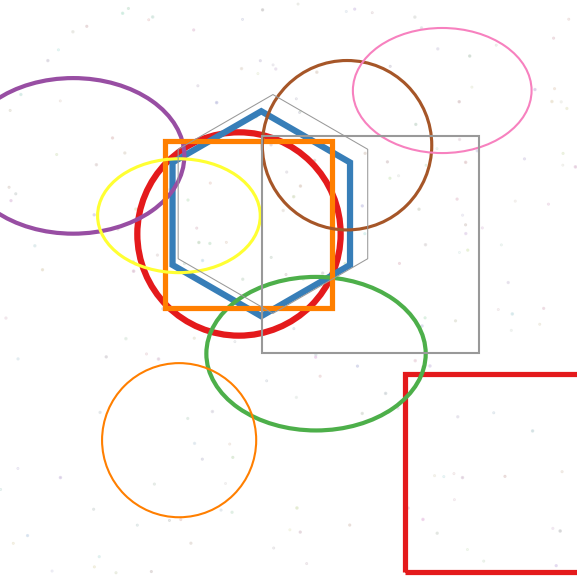[{"shape": "circle", "thickness": 3, "radius": 0.88, "center": [0.414, 0.594]}, {"shape": "square", "thickness": 2.5, "radius": 0.86, "center": [0.872, 0.18]}, {"shape": "hexagon", "thickness": 3, "radius": 0.89, "center": [0.452, 0.629]}, {"shape": "oval", "thickness": 2, "radius": 0.95, "center": [0.547, 0.387]}, {"shape": "oval", "thickness": 2, "radius": 0.96, "center": [0.127, 0.729]}, {"shape": "circle", "thickness": 1, "radius": 0.67, "center": [0.31, 0.237]}, {"shape": "square", "thickness": 2.5, "radius": 0.72, "center": [0.431, 0.611]}, {"shape": "oval", "thickness": 1.5, "radius": 0.7, "center": [0.31, 0.626]}, {"shape": "circle", "thickness": 1.5, "radius": 0.73, "center": [0.601, 0.748]}, {"shape": "oval", "thickness": 1, "radius": 0.77, "center": [0.766, 0.842]}, {"shape": "square", "thickness": 1, "radius": 0.94, "center": [0.642, 0.576]}, {"shape": "hexagon", "thickness": 0.5, "radius": 0.95, "center": [0.473, 0.646]}]